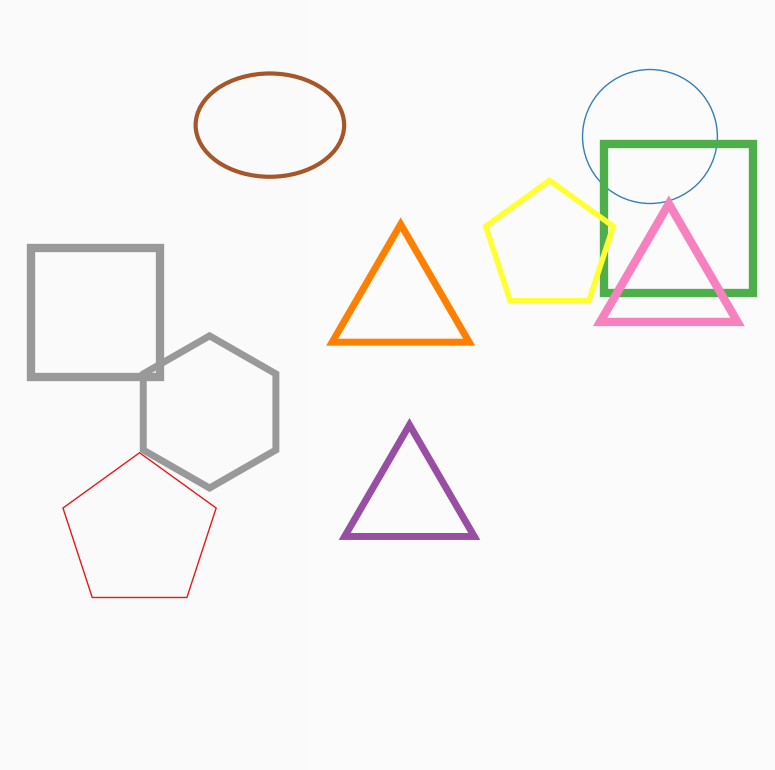[{"shape": "pentagon", "thickness": 0.5, "radius": 0.52, "center": [0.18, 0.308]}, {"shape": "circle", "thickness": 0.5, "radius": 0.43, "center": [0.839, 0.823]}, {"shape": "square", "thickness": 3, "radius": 0.48, "center": [0.875, 0.716]}, {"shape": "triangle", "thickness": 2.5, "radius": 0.48, "center": [0.528, 0.352]}, {"shape": "triangle", "thickness": 2.5, "radius": 0.51, "center": [0.517, 0.607]}, {"shape": "pentagon", "thickness": 2, "radius": 0.43, "center": [0.709, 0.679]}, {"shape": "oval", "thickness": 1.5, "radius": 0.48, "center": [0.348, 0.838]}, {"shape": "triangle", "thickness": 3, "radius": 0.51, "center": [0.863, 0.633]}, {"shape": "hexagon", "thickness": 2.5, "radius": 0.49, "center": [0.27, 0.465]}, {"shape": "square", "thickness": 3, "radius": 0.42, "center": [0.123, 0.595]}]